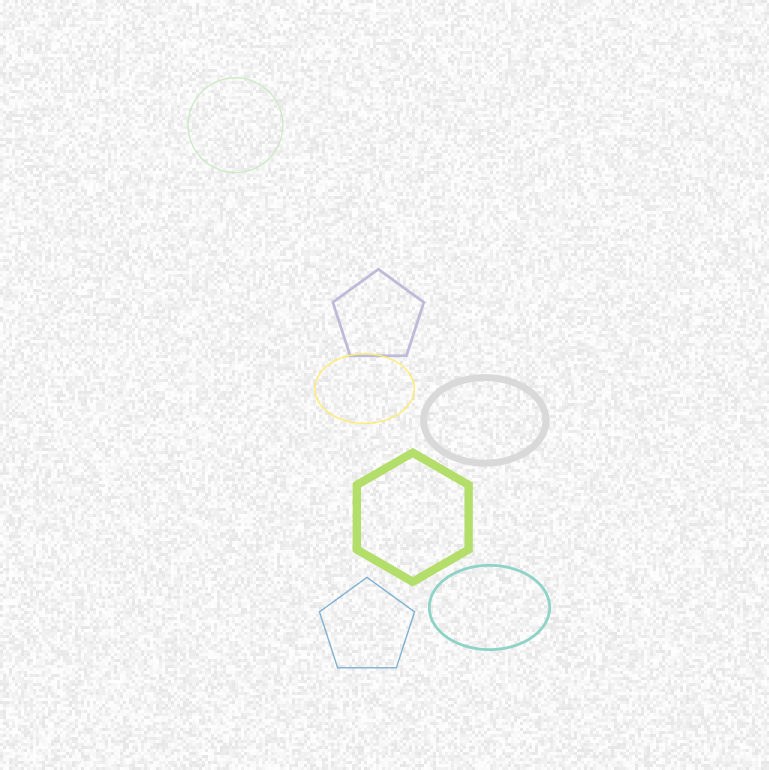[{"shape": "oval", "thickness": 1, "radius": 0.39, "center": [0.636, 0.211]}, {"shape": "pentagon", "thickness": 1, "radius": 0.31, "center": [0.491, 0.588]}, {"shape": "pentagon", "thickness": 0.5, "radius": 0.32, "center": [0.477, 0.185]}, {"shape": "hexagon", "thickness": 3, "radius": 0.42, "center": [0.536, 0.328]}, {"shape": "oval", "thickness": 2.5, "radius": 0.4, "center": [0.63, 0.454]}, {"shape": "circle", "thickness": 0.5, "radius": 0.31, "center": [0.306, 0.837]}, {"shape": "oval", "thickness": 0.5, "radius": 0.32, "center": [0.473, 0.495]}]